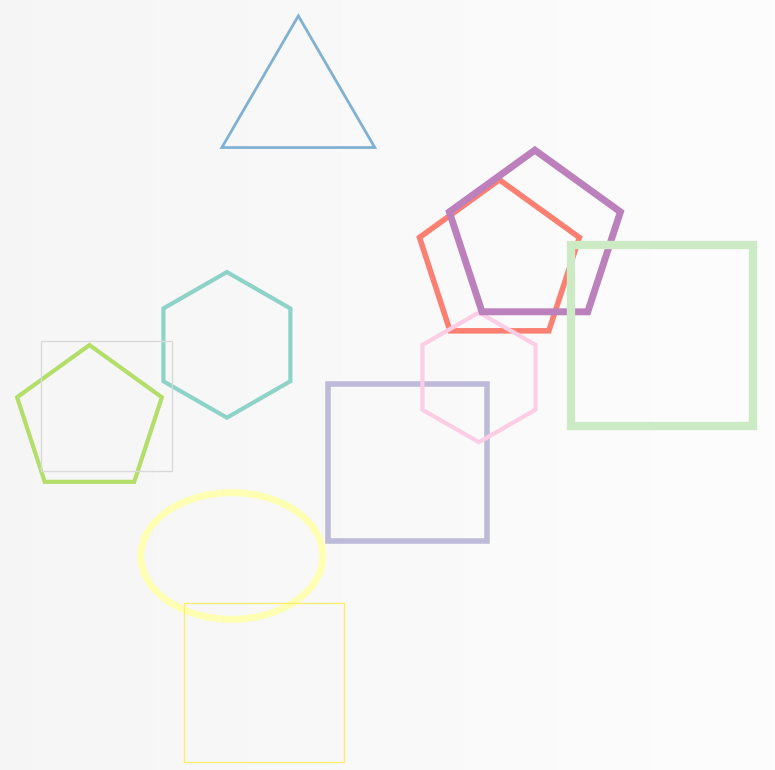[{"shape": "hexagon", "thickness": 1.5, "radius": 0.47, "center": [0.293, 0.552]}, {"shape": "oval", "thickness": 2.5, "radius": 0.59, "center": [0.299, 0.278]}, {"shape": "square", "thickness": 2, "radius": 0.51, "center": [0.526, 0.399]}, {"shape": "pentagon", "thickness": 2, "radius": 0.54, "center": [0.644, 0.658]}, {"shape": "triangle", "thickness": 1, "radius": 0.57, "center": [0.385, 0.865]}, {"shape": "pentagon", "thickness": 1.5, "radius": 0.49, "center": [0.115, 0.454]}, {"shape": "hexagon", "thickness": 1.5, "radius": 0.42, "center": [0.618, 0.51]}, {"shape": "square", "thickness": 0.5, "radius": 0.42, "center": [0.138, 0.472]}, {"shape": "pentagon", "thickness": 2.5, "radius": 0.58, "center": [0.69, 0.689]}, {"shape": "square", "thickness": 3, "radius": 0.59, "center": [0.854, 0.564]}, {"shape": "square", "thickness": 0.5, "radius": 0.52, "center": [0.34, 0.114]}]